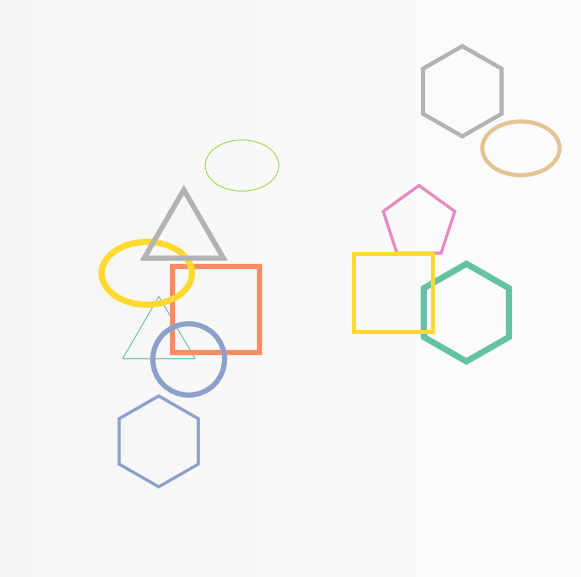[{"shape": "triangle", "thickness": 0.5, "radius": 0.36, "center": [0.273, 0.414]}, {"shape": "hexagon", "thickness": 3, "radius": 0.42, "center": [0.802, 0.458]}, {"shape": "square", "thickness": 2.5, "radius": 0.37, "center": [0.371, 0.465]}, {"shape": "circle", "thickness": 2.5, "radius": 0.31, "center": [0.325, 0.377]}, {"shape": "hexagon", "thickness": 1.5, "radius": 0.39, "center": [0.273, 0.235]}, {"shape": "pentagon", "thickness": 1.5, "radius": 0.32, "center": [0.721, 0.613]}, {"shape": "oval", "thickness": 0.5, "radius": 0.32, "center": [0.416, 0.712]}, {"shape": "oval", "thickness": 3, "radius": 0.39, "center": [0.253, 0.526]}, {"shape": "square", "thickness": 2, "radius": 0.34, "center": [0.677, 0.491]}, {"shape": "oval", "thickness": 2, "radius": 0.33, "center": [0.896, 0.742]}, {"shape": "hexagon", "thickness": 2, "radius": 0.39, "center": [0.795, 0.841]}, {"shape": "triangle", "thickness": 2.5, "radius": 0.39, "center": [0.316, 0.592]}]